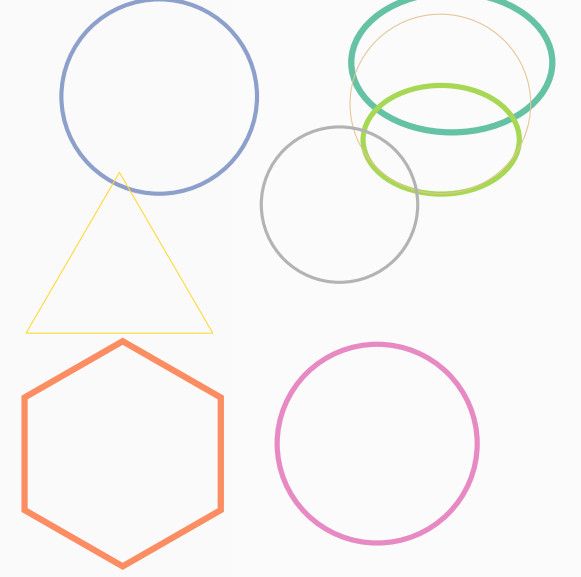[{"shape": "oval", "thickness": 3, "radius": 0.86, "center": [0.777, 0.891]}, {"shape": "hexagon", "thickness": 3, "radius": 0.97, "center": [0.211, 0.213]}, {"shape": "circle", "thickness": 2, "radius": 0.84, "center": [0.274, 0.832]}, {"shape": "circle", "thickness": 2.5, "radius": 0.86, "center": [0.649, 0.231]}, {"shape": "oval", "thickness": 2.5, "radius": 0.67, "center": [0.759, 0.757]}, {"shape": "triangle", "thickness": 0.5, "radius": 0.93, "center": [0.205, 0.515]}, {"shape": "circle", "thickness": 0.5, "radius": 0.78, "center": [0.758, 0.819]}, {"shape": "circle", "thickness": 1.5, "radius": 0.67, "center": [0.584, 0.645]}]